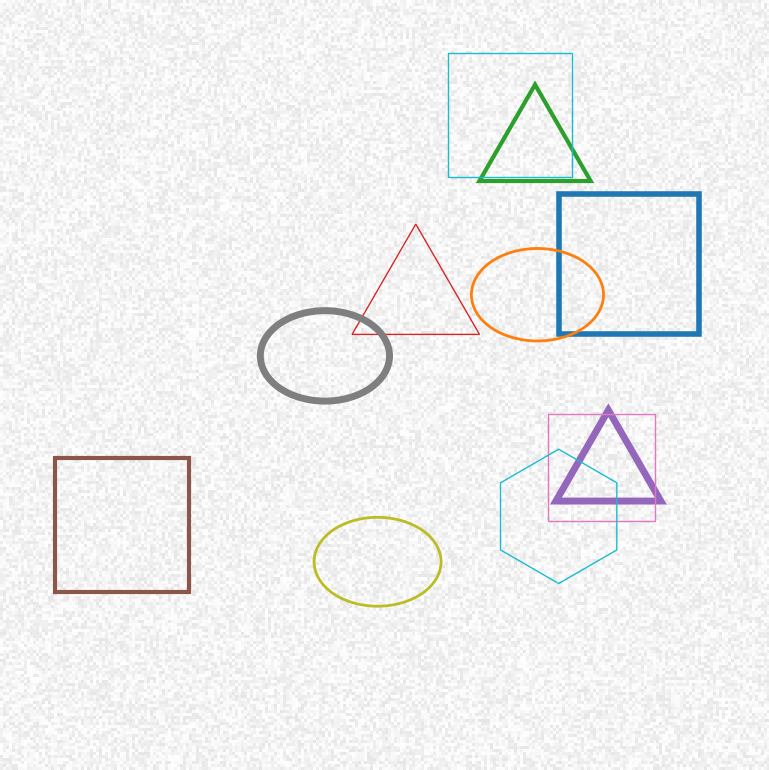[{"shape": "square", "thickness": 2, "radius": 0.45, "center": [0.816, 0.657]}, {"shape": "oval", "thickness": 1, "radius": 0.43, "center": [0.698, 0.617]}, {"shape": "triangle", "thickness": 1.5, "radius": 0.42, "center": [0.695, 0.807]}, {"shape": "triangle", "thickness": 0.5, "radius": 0.48, "center": [0.54, 0.613]}, {"shape": "triangle", "thickness": 2.5, "radius": 0.39, "center": [0.79, 0.389]}, {"shape": "square", "thickness": 1.5, "radius": 0.44, "center": [0.159, 0.319]}, {"shape": "square", "thickness": 0.5, "radius": 0.35, "center": [0.781, 0.393]}, {"shape": "oval", "thickness": 2.5, "radius": 0.42, "center": [0.422, 0.538]}, {"shape": "oval", "thickness": 1, "radius": 0.41, "center": [0.49, 0.27]}, {"shape": "square", "thickness": 0.5, "radius": 0.4, "center": [0.663, 0.85]}, {"shape": "hexagon", "thickness": 0.5, "radius": 0.44, "center": [0.726, 0.329]}]